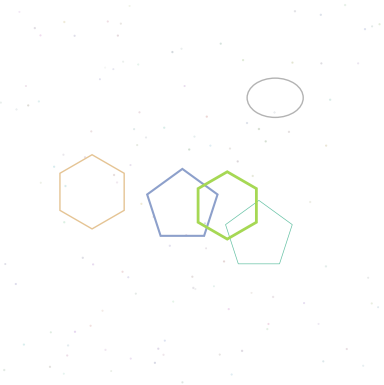[{"shape": "pentagon", "thickness": 0.5, "radius": 0.46, "center": [0.672, 0.388]}, {"shape": "pentagon", "thickness": 1.5, "radius": 0.48, "center": [0.474, 0.465]}, {"shape": "hexagon", "thickness": 2, "radius": 0.44, "center": [0.59, 0.466]}, {"shape": "hexagon", "thickness": 1, "radius": 0.48, "center": [0.239, 0.502]}, {"shape": "oval", "thickness": 1, "radius": 0.36, "center": [0.715, 0.746]}]